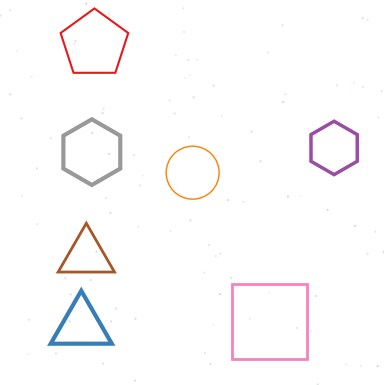[{"shape": "pentagon", "thickness": 1.5, "radius": 0.46, "center": [0.245, 0.886]}, {"shape": "triangle", "thickness": 3, "radius": 0.46, "center": [0.211, 0.153]}, {"shape": "hexagon", "thickness": 2.5, "radius": 0.35, "center": [0.868, 0.616]}, {"shape": "circle", "thickness": 1, "radius": 0.34, "center": [0.5, 0.551]}, {"shape": "triangle", "thickness": 2, "radius": 0.42, "center": [0.224, 0.336]}, {"shape": "square", "thickness": 2, "radius": 0.49, "center": [0.7, 0.165]}, {"shape": "hexagon", "thickness": 3, "radius": 0.43, "center": [0.239, 0.605]}]